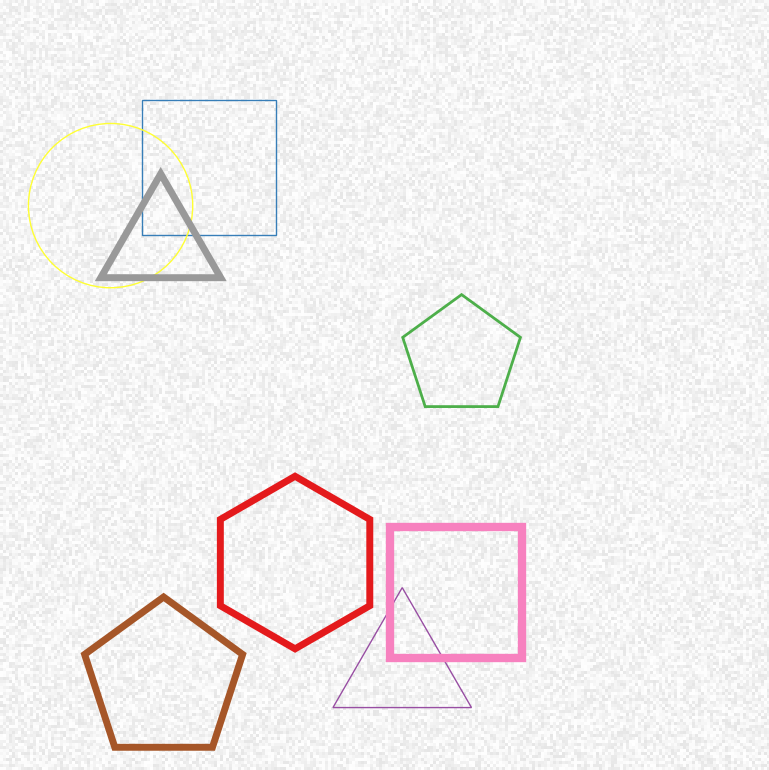[{"shape": "hexagon", "thickness": 2.5, "radius": 0.56, "center": [0.383, 0.269]}, {"shape": "square", "thickness": 0.5, "radius": 0.44, "center": [0.271, 0.782]}, {"shape": "pentagon", "thickness": 1, "radius": 0.4, "center": [0.599, 0.537]}, {"shape": "triangle", "thickness": 0.5, "radius": 0.52, "center": [0.522, 0.133]}, {"shape": "circle", "thickness": 0.5, "radius": 0.53, "center": [0.144, 0.733]}, {"shape": "pentagon", "thickness": 2.5, "radius": 0.54, "center": [0.212, 0.117]}, {"shape": "square", "thickness": 3, "radius": 0.43, "center": [0.592, 0.231]}, {"shape": "triangle", "thickness": 2.5, "radius": 0.45, "center": [0.209, 0.684]}]